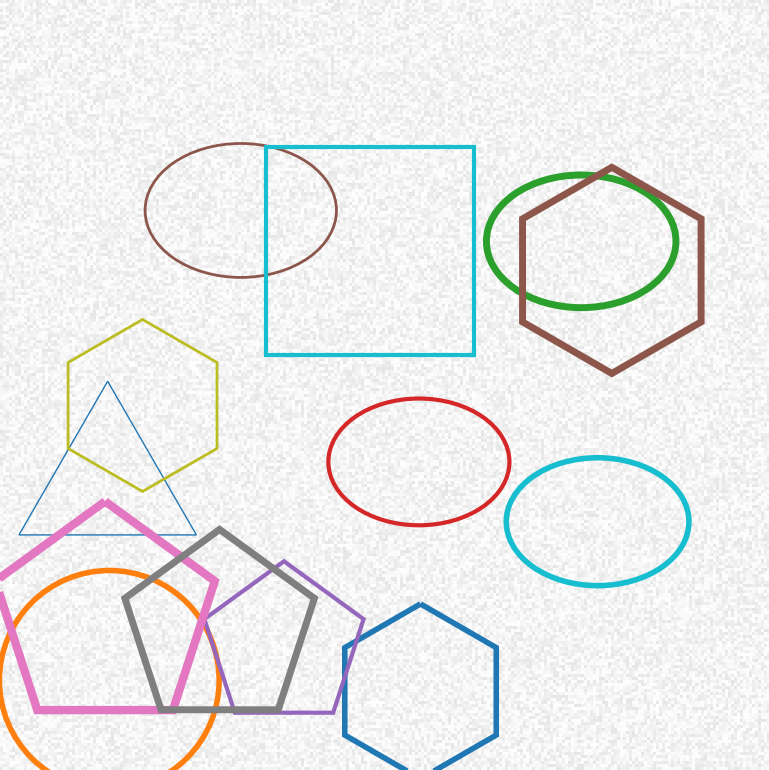[{"shape": "hexagon", "thickness": 2, "radius": 0.57, "center": [0.546, 0.102]}, {"shape": "triangle", "thickness": 0.5, "radius": 0.67, "center": [0.14, 0.372]}, {"shape": "circle", "thickness": 2, "radius": 0.71, "center": [0.142, 0.116]}, {"shape": "oval", "thickness": 2.5, "radius": 0.62, "center": [0.755, 0.687]}, {"shape": "oval", "thickness": 1.5, "radius": 0.59, "center": [0.544, 0.4]}, {"shape": "pentagon", "thickness": 1.5, "radius": 0.54, "center": [0.369, 0.162]}, {"shape": "oval", "thickness": 1, "radius": 0.62, "center": [0.313, 0.727]}, {"shape": "hexagon", "thickness": 2.5, "radius": 0.67, "center": [0.795, 0.649]}, {"shape": "pentagon", "thickness": 3, "radius": 0.75, "center": [0.136, 0.199]}, {"shape": "pentagon", "thickness": 2.5, "radius": 0.65, "center": [0.285, 0.183]}, {"shape": "hexagon", "thickness": 1, "radius": 0.56, "center": [0.185, 0.473]}, {"shape": "square", "thickness": 1.5, "radius": 0.68, "center": [0.48, 0.674]}, {"shape": "oval", "thickness": 2, "radius": 0.59, "center": [0.776, 0.322]}]